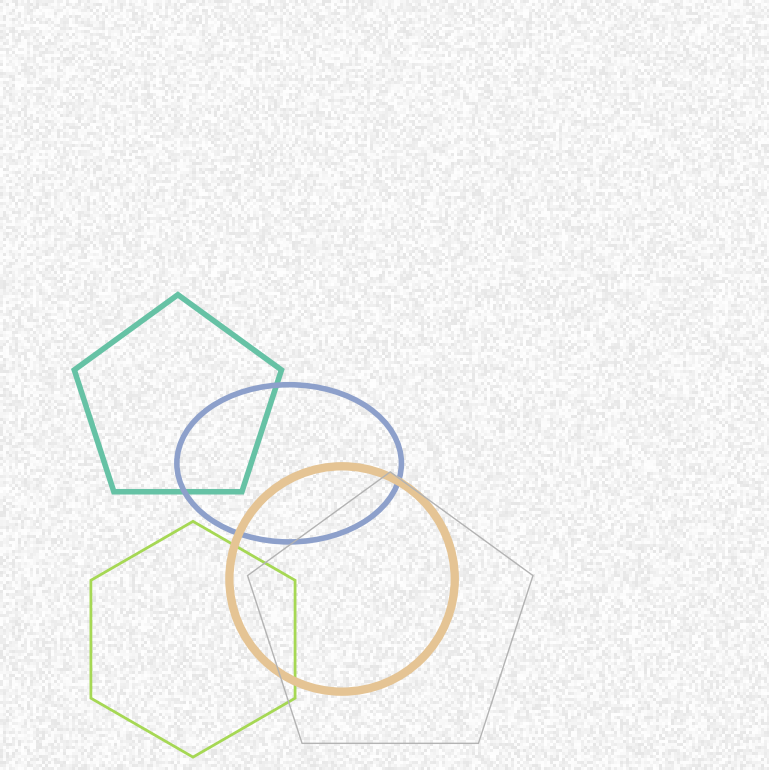[{"shape": "pentagon", "thickness": 2, "radius": 0.71, "center": [0.231, 0.476]}, {"shape": "oval", "thickness": 2, "radius": 0.73, "center": [0.375, 0.398]}, {"shape": "hexagon", "thickness": 1, "radius": 0.77, "center": [0.251, 0.17]}, {"shape": "circle", "thickness": 3, "radius": 0.73, "center": [0.444, 0.248]}, {"shape": "pentagon", "thickness": 0.5, "radius": 0.97, "center": [0.507, 0.192]}]